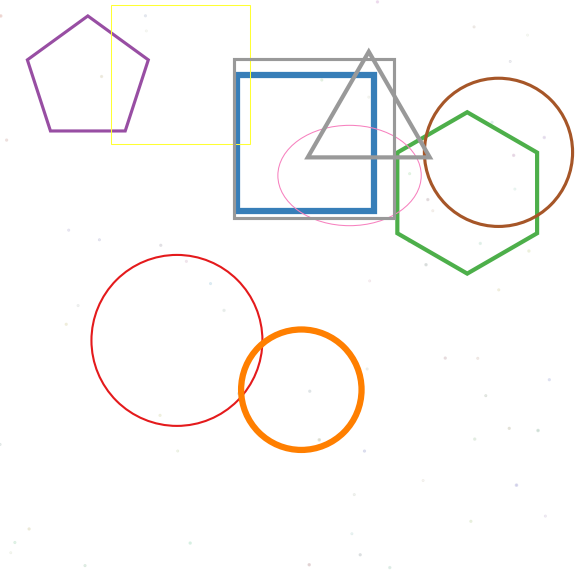[{"shape": "circle", "thickness": 1, "radius": 0.74, "center": [0.306, 0.41]}, {"shape": "square", "thickness": 3, "radius": 0.59, "center": [0.529, 0.752]}, {"shape": "hexagon", "thickness": 2, "radius": 0.7, "center": [0.809, 0.665]}, {"shape": "pentagon", "thickness": 1.5, "radius": 0.55, "center": [0.152, 0.861]}, {"shape": "circle", "thickness": 3, "radius": 0.52, "center": [0.522, 0.324]}, {"shape": "square", "thickness": 0.5, "radius": 0.6, "center": [0.312, 0.87]}, {"shape": "circle", "thickness": 1.5, "radius": 0.64, "center": [0.863, 0.735]}, {"shape": "oval", "thickness": 0.5, "radius": 0.62, "center": [0.605, 0.695]}, {"shape": "triangle", "thickness": 2, "radius": 0.61, "center": [0.639, 0.788]}, {"shape": "square", "thickness": 1.5, "radius": 0.69, "center": [0.544, 0.759]}]